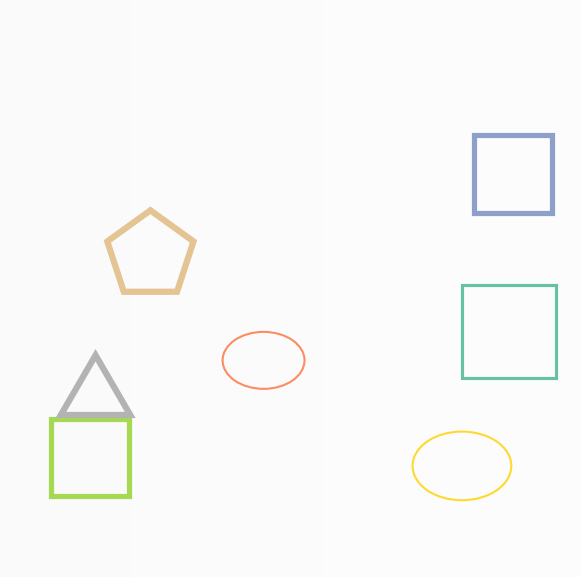[{"shape": "square", "thickness": 1.5, "radius": 0.41, "center": [0.875, 0.425]}, {"shape": "oval", "thickness": 1, "radius": 0.35, "center": [0.453, 0.375]}, {"shape": "square", "thickness": 2.5, "radius": 0.34, "center": [0.882, 0.698]}, {"shape": "square", "thickness": 2.5, "radius": 0.33, "center": [0.155, 0.207]}, {"shape": "oval", "thickness": 1, "radius": 0.42, "center": [0.795, 0.192]}, {"shape": "pentagon", "thickness": 3, "radius": 0.39, "center": [0.259, 0.557]}, {"shape": "triangle", "thickness": 3, "radius": 0.34, "center": [0.164, 0.315]}]